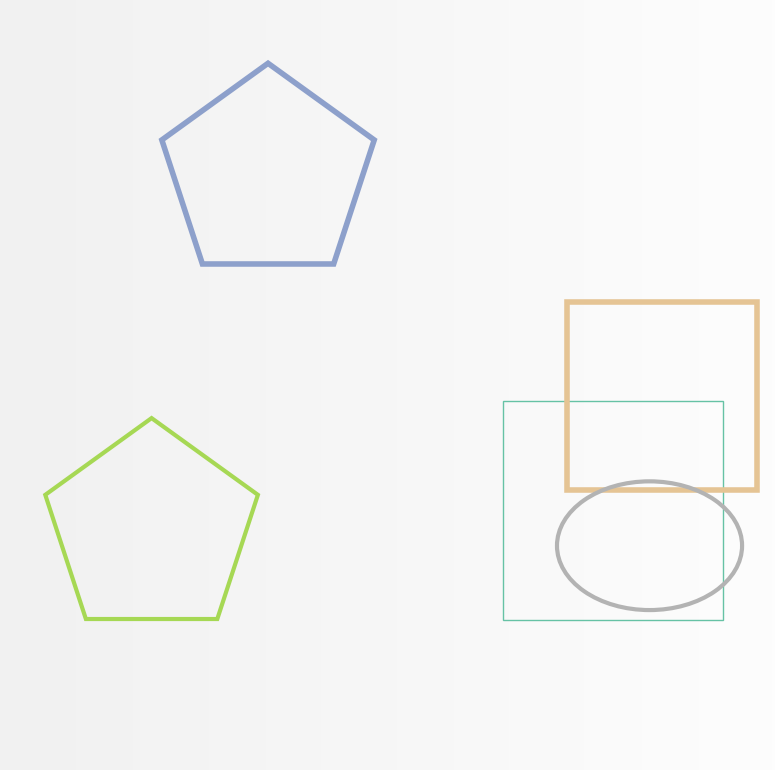[{"shape": "square", "thickness": 0.5, "radius": 0.71, "center": [0.791, 0.337]}, {"shape": "pentagon", "thickness": 2, "radius": 0.72, "center": [0.346, 0.774]}, {"shape": "pentagon", "thickness": 1.5, "radius": 0.72, "center": [0.196, 0.313]}, {"shape": "square", "thickness": 2, "radius": 0.61, "center": [0.854, 0.486]}, {"shape": "oval", "thickness": 1.5, "radius": 0.6, "center": [0.838, 0.291]}]